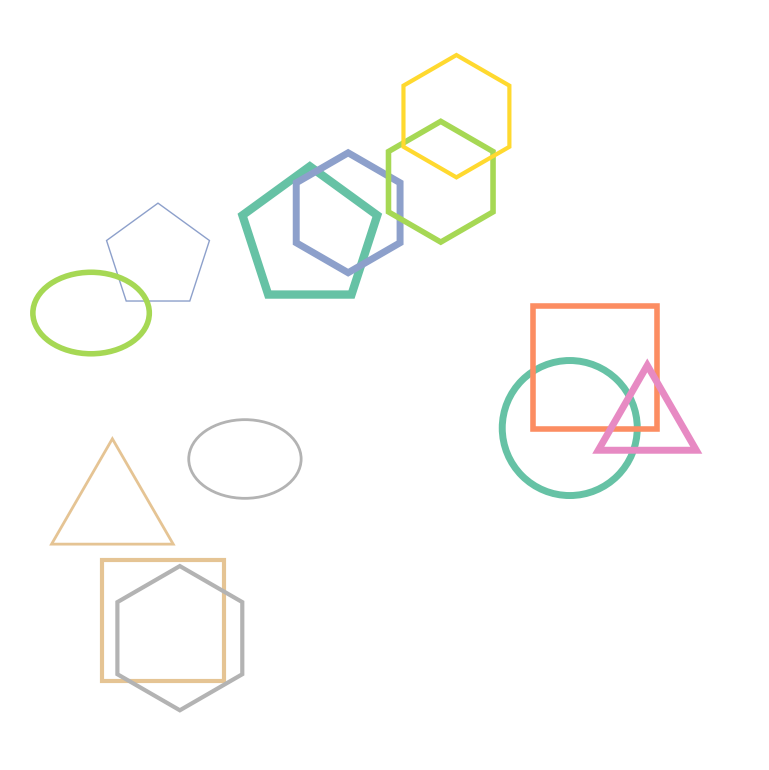[{"shape": "pentagon", "thickness": 3, "radius": 0.46, "center": [0.402, 0.692]}, {"shape": "circle", "thickness": 2.5, "radius": 0.44, "center": [0.74, 0.444]}, {"shape": "square", "thickness": 2, "radius": 0.4, "center": [0.773, 0.523]}, {"shape": "hexagon", "thickness": 2.5, "radius": 0.39, "center": [0.452, 0.724]}, {"shape": "pentagon", "thickness": 0.5, "radius": 0.35, "center": [0.205, 0.666]}, {"shape": "triangle", "thickness": 2.5, "radius": 0.37, "center": [0.841, 0.452]}, {"shape": "oval", "thickness": 2, "radius": 0.38, "center": [0.118, 0.593]}, {"shape": "hexagon", "thickness": 2, "radius": 0.39, "center": [0.572, 0.764]}, {"shape": "hexagon", "thickness": 1.5, "radius": 0.4, "center": [0.593, 0.849]}, {"shape": "square", "thickness": 1.5, "radius": 0.39, "center": [0.212, 0.194]}, {"shape": "triangle", "thickness": 1, "radius": 0.46, "center": [0.146, 0.339]}, {"shape": "oval", "thickness": 1, "radius": 0.36, "center": [0.318, 0.404]}, {"shape": "hexagon", "thickness": 1.5, "radius": 0.47, "center": [0.234, 0.171]}]